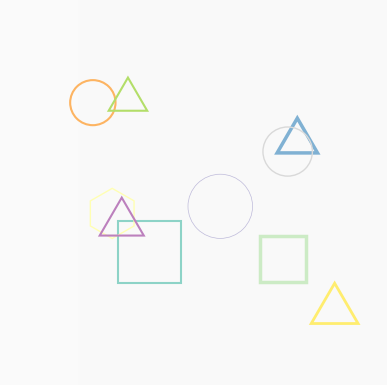[{"shape": "square", "thickness": 1.5, "radius": 0.4, "center": [0.387, 0.345]}, {"shape": "hexagon", "thickness": 1, "radius": 0.33, "center": [0.29, 0.446]}, {"shape": "circle", "thickness": 0.5, "radius": 0.42, "center": [0.568, 0.464]}, {"shape": "triangle", "thickness": 2.5, "radius": 0.3, "center": [0.767, 0.633]}, {"shape": "circle", "thickness": 1.5, "radius": 0.29, "center": [0.24, 0.733]}, {"shape": "triangle", "thickness": 1.5, "radius": 0.29, "center": [0.33, 0.741]}, {"shape": "circle", "thickness": 1, "radius": 0.32, "center": [0.742, 0.606]}, {"shape": "triangle", "thickness": 1.5, "radius": 0.33, "center": [0.314, 0.421]}, {"shape": "square", "thickness": 2.5, "radius": 0.3, "center": [0.73, 0.327]}, {"shape": "triangle", "thickness": 2, "radius": 0.35, "center": [0.864, 0.195]}]